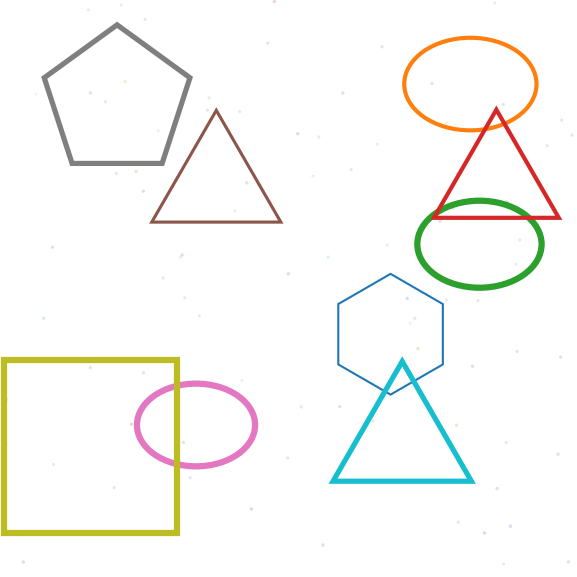[{"shape": "hexagon", "thickness": 1, "radius": 0.52, "center": [0.676, 0.42]}, {"shape": "oval", "thickness": 2, "radius": 0.57, "center": [0.815, 0.854]}, {"shape": "oval", "thickness": 3, "radius": 0.54, "center": [0.83, 0.576]}, {"shape": "triangle", "thickness": 2, "radius": 0.62, "center": [0.859, 0.684]}, {"shape": "triangle", "thickness": 1.5, "radius": 0.65, "center": [0.375, 0.679]}, {"shape": "oval", "thickness": 3, "radius": 0.51, "center": [0.339, 0.263]}, {"shape": "pentagon", "thickness": 2.5, "radius": 0.66, "center": [0.203, 0.823]}, {"shape": "square", "thickness": 3, "radius": 0.75, "center": [0.157, 0.227]}, {"shape": "triangle", "thickness": 2.5, "radius": 0.69, "center": [0.697, 0.235]}]